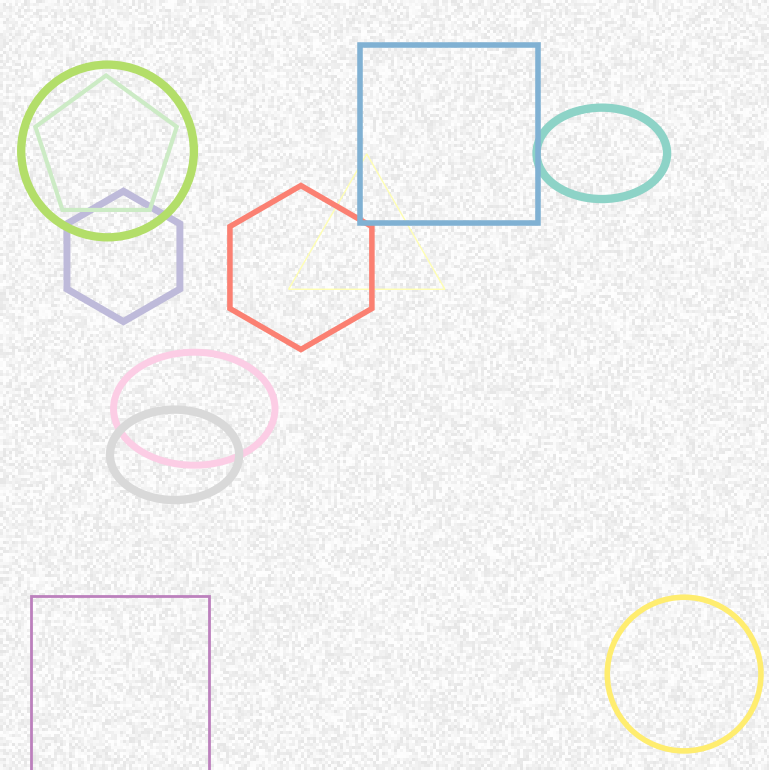[{"shape": "oval", "thickness": 3, "radius": 0.42, "center": [0.782, 0.801]}, {"shape": "triangle", "thickness": 0.5, "radius": 0.59, "center": [0.476, 0.683]}, {"shape": "hexagon", "thickness": 2.5, "radius": 0.42, "center": [0.16, 0.667]}, {"shape": "hexagon", "thickness": 2, "radius": 0.53, "center": [0.391, 0.653]}, {"shape": "square", "thickness": 2, "radius": 0.58, "center": [0.583, 0.826]}, {"shape": "circle", "thickness": 3, "radius": 0.56, "center": [0.14, 0.804]}, {"shape": "oval", "thickness": 2.5, "radius": 0.52, "center": [0.252, 0.469]}, {"shape": "oval", "thickness": 3, "radius": 0.42, "center": [0.227, 0.409]}, {"shape": "square", "thickness": 1, "radius": 0.58, "center": [0.156, 0.11]}, {"shape": "pentagon", "thickness": 1.5, "radius": 0.48, "center": [0.138, 0.805]}, {"shape": "circle", "thickness": 2, "radius": 0.5, "center": [0.888, 0.125]}]